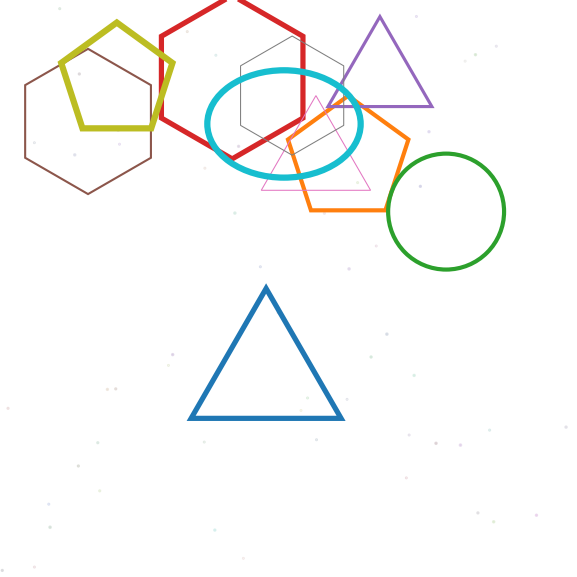[{"shape": "triangle", "thickness": 2.5, "radius": 0.75, "center": [0.461, 0.35]}, {"shape": "pentagon", "thickness": 2, "radius": 0.55, "center": [0.603, 0.724]}, {"shape": "circle", "thickness": 2, "radius": 0.5, "center": [0.772, 0.633]}, {"shape": "hexagon", "thickness": 2.5, "radius": 0.71, "center": [0.402, 0.866]}, {"shape": "triangle", "thickness": 1.5, "radius": 0.52, "center": [0.658, 0.867]}, {"shape": "hexagon", "thickness": 1, "radius": 0.63, "center": [0.152, 0.789]}, {"shape": "triangle", "thickness": 0.5, "radius": 0.55, "center": [0.547, 0.724]}, {"shape": "hexagon", "thickness": 0.5, "radius": 0.52, "center": [0.506, 0.834]}, {"shape": "pentagon", "thickness": 3, "radius": 0.51, "center": [0.202, 0.859]}, {"shape": "oval", "thickness": 3, "radius": 0.66, "center": [0.492, 0.785]}]